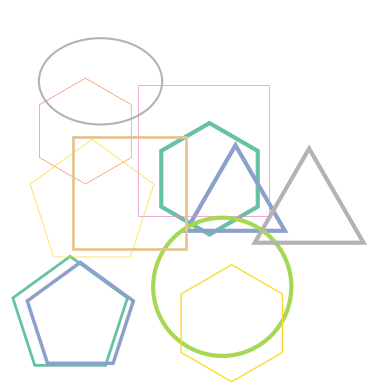[{"shape": "hexagon", "thickness": 3, "radius": 0.72, "center": [0.544, 0.536]}, {"shape": "pentagon", "thickness": 2, "radius": 0.78, "center": [0.182, 0.178]}, {"shape": "hexagon", "thickness": 0.5, "radius": 0.69, "center": [0.222, 0.659]}, {"shape": "triangle", "thickness": 3, "radius": 0.74, "center": [0.612, 0.475]}, {"shape": "pentagon", "thickness": 2.5, "radius": 0.72, "center": [0.209, 0.173]}, {"shape": "square", "thickness": 0.5, "radius": 0.85, "center": [0.528, 0.608]}, {"shape": "circle", "thickness": 3, "radius": 0.9, "center": [0.577, 0.255]}, {"shape": "pentagon", "thickness": 0.5, "radius": 0.85, "center": [0.239, 0.469]}, {"shape": "hexagon", "thickness": 1, "radius": 0.76, "center": [0.602, 0.16]}, {"shape": "square", "thickness": 2, "radius": 0.73, "center": [0.336, 0.498]}, {"shape": "oval", "thickness": 1.5, "radius": 0.8, "center": [0.261, 0.789]}, {"shape": "triangle", "thickness": 3, "radius": 0.82, "center": [0.803, 0.451]}]